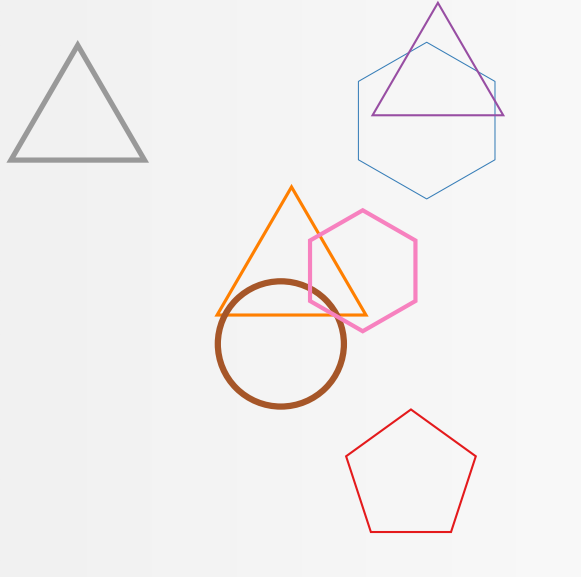[{"shape": "pentagon", "thickness": 1, "radius": 0.59, "center": [0.707, 0.173]}, {"shape": "hexagon", "thickness": 0.5, "radius": 0.68, "center": [0.734, 0.79]}, {"shape": "triangle", "thickness": 1, "radius": 0.65, "center": [0.753, 0.864]}, {"shape": "triangle", "thickness": 1.5, "radius": 0.74, "center": [0.502, 0.528]}, {"shape": "circle", "thickness": 3, "radius": 0.54, "center": [0.483, 0.404]}, {"shape": "hexagon", "thickness": 2, "radius": 0.52, "center": [0.624, 0.53]}, {"shape": "triangle", "thickness": 2.5, "radius": 0.66, "center": [0.134, 0.788]}]